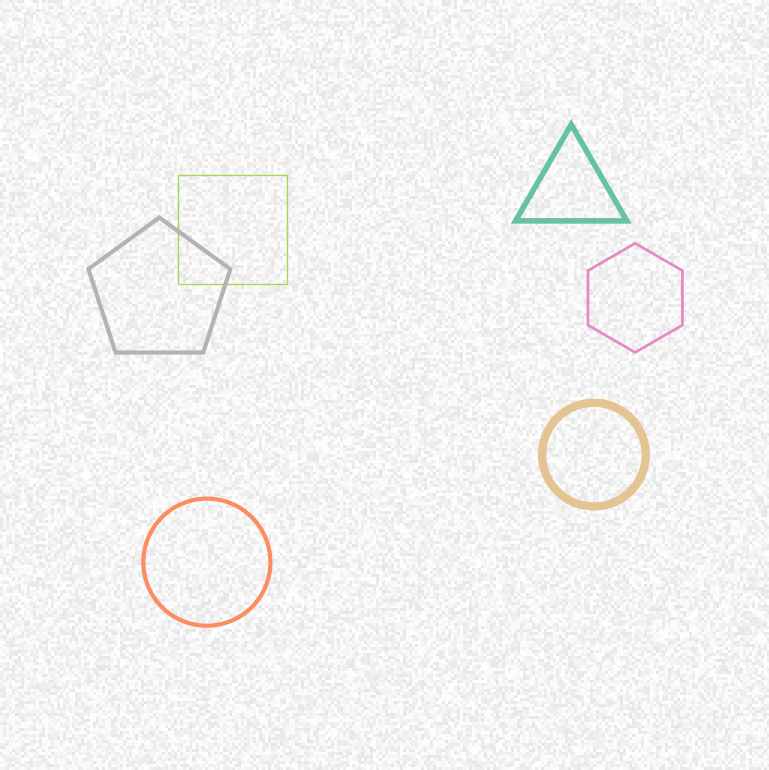[{"shape": "triangle", "thickness": 2, "radius": 0.42, "center": [0.742, 0.755]}, {"shape": "circle", "thickness": 1.5, "radius": 0.41, "center": [0.269, 0.27]}, {"shape": "hexagon", "thickness": 1, "radius": 0.35, "center": [0.825, 0.613]}, {"shape": "square", "thickness": 0.5, "radius": 0.36, "center": [0.302, 0.702]}, {"shape": "circle", "thickness": 3, "radius": 0.34, "center": [0.771, 0.41]}, {"shape": "pentagon", "thickness": 1.5, "radius": 0.48, "center": [0.207, 0.621]}]